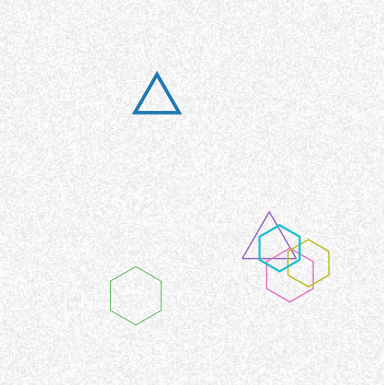[{"shape": "triangle", "thickness": 2.5, "radius": 0.33, "center": [0.408, 0.74]}, {"shape": "hexagon", "thickness": 0.5, "radius": 0.38, "center": [0.353, 0.232]}, {"shape": "triangle", "thickness": 1, "radius": 0.41, "center": [0.699, 0.369]}, {"shape": "hexagon", "thickness": 1, "radius": 0.35, "center": [0.753, 0.285]}, {"shape": "hexagon", "thickness": 1, "radius": 0.31, "center": [0.801, 0.316]}, {"shape": "hexagon", "thickness": 1.5, "radius": 0.3, "center": [0.726, 0.355]}]